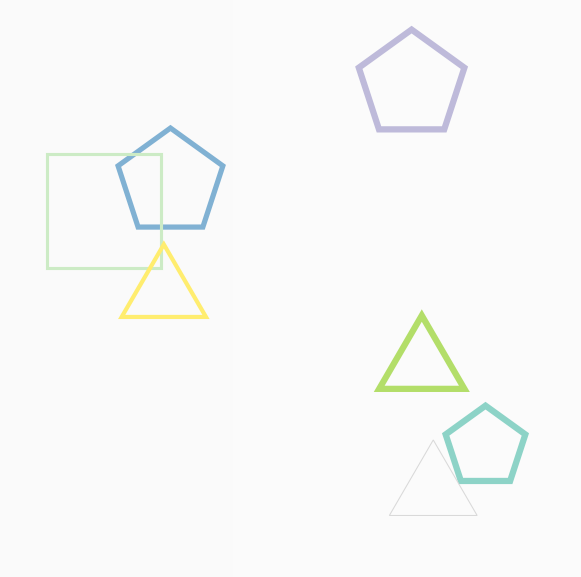[{"shape": "pentagon", "thickness": 3, "radius": 0.36, "center": [0.835, 0.225]}, {"shape": "pentagon", "thickness": 3, "radius": 0.48, "center": [0.708, 0.852]}, {"shape": "pentagon", "thickness": 2.5, "radius": 0.47, "center": [0.293, 0.683]}, {"shape": "triangle", "thickness": 3, "radius": 0.42, "center": [0.726, 0.368]}, {"shape": "triangle", "thickness": 0.5, "radius": 0.44, "center": [0.745, 0.15]}, {"shape": "square", "thickness": 1.5, "radius": 0.49, "center": [0.179, 0.634]}, {"shape": "triangle", "thickness": 2, "radius": 0.42, "center": [0.282, 0.492]}]